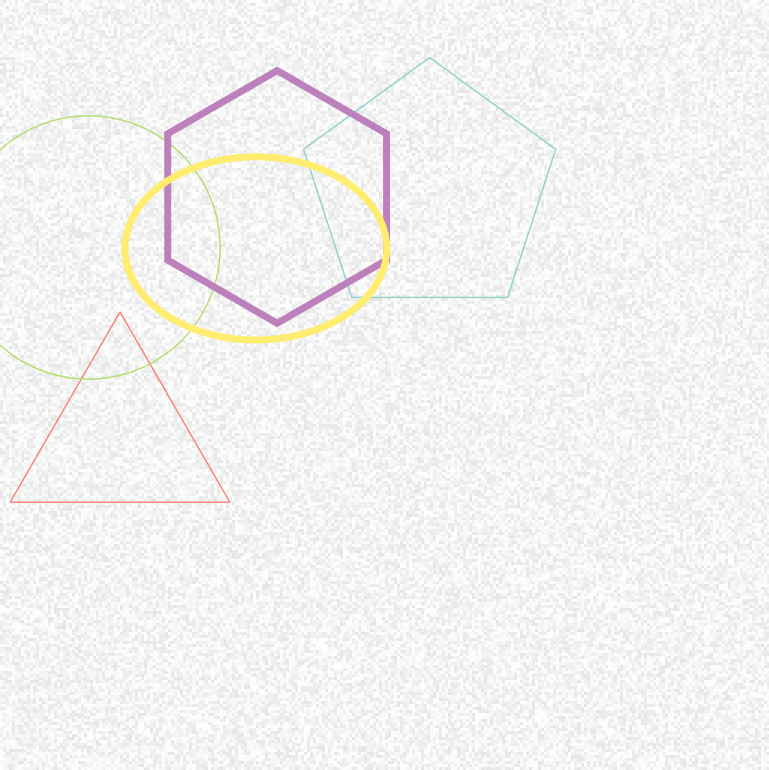[{"shape": "pentagon", "thickness": 0.5, "radius": 0.86, "center": [0.558, 0.753]}, {"shape": "triangle", "thickness": 0.5, "radius": 0.82, "center": [0.156, 0.43]}, {"shape": "circle", "thickness": 0.5, "radius": 0.86, "center": [0.115, 0.679]}, {"shape": "hexagon", "thickness": 2.5, "radius": 0.82, "center": [0.36, 0.744]}, {"shape": "oval", "thickness": 2.5, "radius": 0.85, "center": [0.332, 0.677]}]